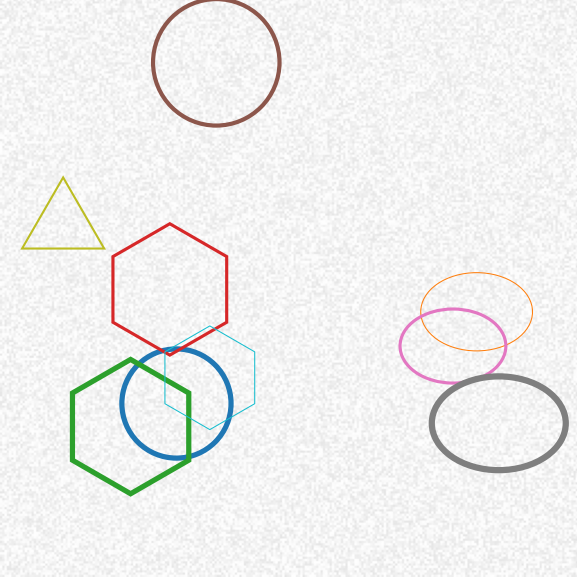[{"shape": "circle", "thickness": 2.5, "radius": 0.47, "center": [0.306, 0.3]}, {"shape": "oval", "thickness": 0.5, "radius": 0.48, "center": [0.825, 0.459]}, {"shape": "hexagon", "thickness": 2.5, "radius": 0.58, "center": [0.226, 0.26]}, {"shape": "hexagon", "thickness": 1.5, "radius": 0.57, "center": [0.294, 0.498]}, {"shape": "circle", "thickness": 2, "radius": 0.55, "center": [0.374, 0.891]}, {"shape": "oval", "thickness": 1.5, "radius": 0.46, "center": [0.784, 0.4]}, {"shape": "oval", "thickness": 3, "radius": 0.58, "center": [0.864, 0.266]}, {"shape": "triangle", "thickness": 1, "radius": 0.41, "center": [0.109, 0.61]}, {"shape": "hexagon", "thickness": 0.5, "radius": 0.45, "center": [0.363, 0.345]}]